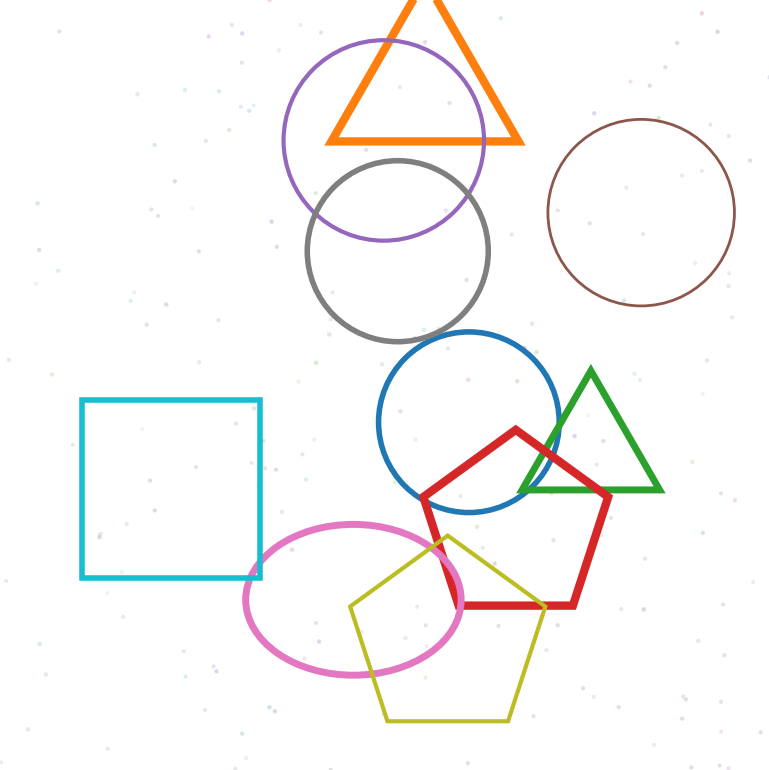[{"shape": "circle", "thickness": 2, "radius": 0.59, "center": [0.609, 0.452]}, {"shape": "triangle", "thickness": 3, "radius": 0.7, "center": [0.552, 0.886]}, {"shape": "triangle", "thickness": 2.5, "radius": 0.52, "center": [0.767, 0.415]}, {"shape": "pentagon", "thickness": 3, "radius": 0.63, "center": [0.67, 0.316]}, {"shape": "circle", "thickness": 1.5, "radius": 0.65, "center": [0.498, 0.818]}, {"shape": "circle", "thickness": 1, "radius": 0.61, "center": [0.833, 0.724]}, {"shape": "oval", "thickness": 2.5, "radius": 0.7, "center": [0.459, 0.221]}, {"shape": "circle", "thickness": 2, "radius": 0.59, "center": [0.517, 0.674]}, {"shape": "pentagon", "thickness": 1.5, "radius": 0.67, "center": [0.581, 0.171]}, {"shape": "square", "thickness": 2, "radius": 0.58, "center": [0.222, 0.365]}]